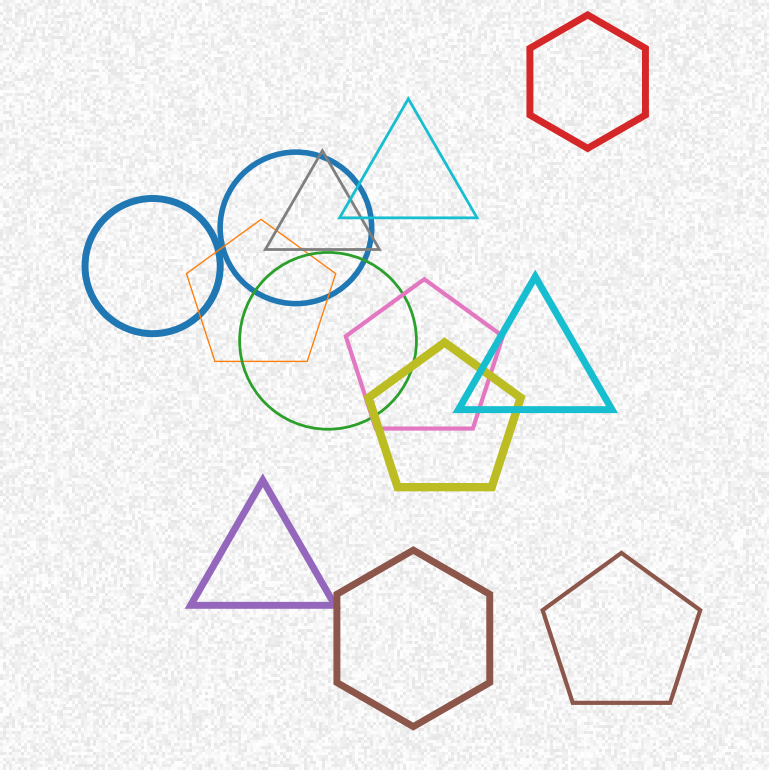[{"shape": "circle", "thickness": 2.5, "radius": 0.44, "center": [0.198, 0.654]}, {"shape": "circle", "thickness": 2, "radius": 0.49, "center": [0.384, 0.704]}, {"shape": "pentagon", "thickness": 0.5, "radius": 0.51, "center": [0.339, 0.613]}, {"shape": "circle", "thickness": 1, "radius": 0.57, "center": [0.426, 0.557]}, {"shape": "hexagon", "thickness": 2.5, "radius": 0.43, "center": [0.763, 0.894]}, {"shape": "triangle", "thickness": 2.5, "radius": 0.54, "center": [0.341, 0.268]}, {"shape": "pentagon", "thickness": 1.5, "radius": 0.54, "center": [0.807, 0.174]}, {"shape": "hexagon", "thickness": 2.5, "radius": 0.57, "center": [0.537, 0.171]}, {"shape": "pentagon", "thickness": 1.5, "radius": 0.54, "center": [0.551, 0.53]}, {"shape": "triangle", "thickness": 1, "radius": 0.43, "center": [0.419, 0.719]}, {"shape": "pentagon", "thickness": 3, "radius": 0.52, "center": [0.577, 0.451]}, {"shape": "triangle", "thickness": 2.5, "radius": 0.58, "center": [0.695, 0.526]}, {"shape": "triangle", "thickness": 1, "radius": 0.52, "center": [0.53, 0.769]}]